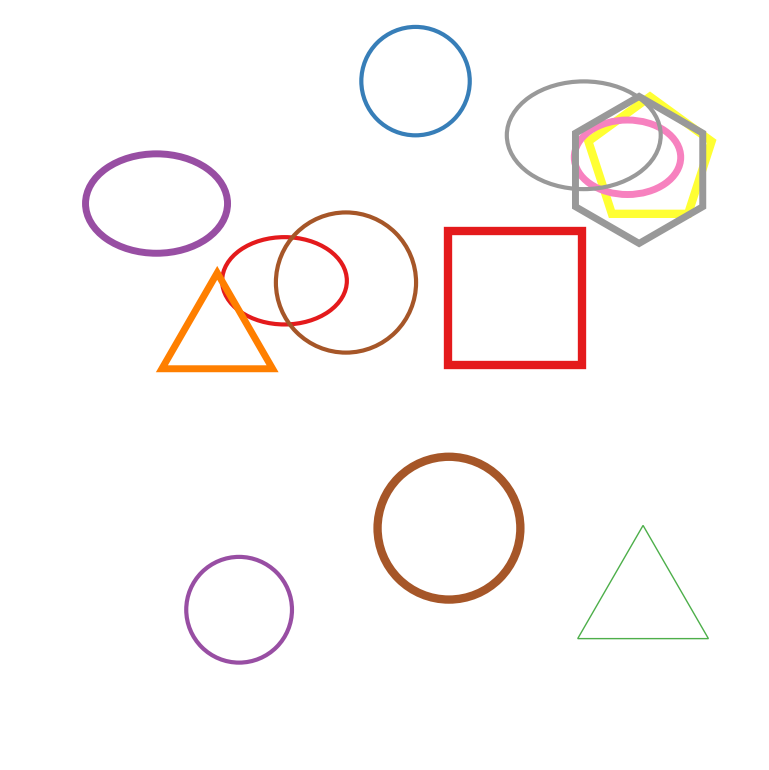[{"shape": "oval", "thickness": 1.5, "radius": 0.4, "center": [0.369, 0.635]}, {"shape": "square", "thickness": 3, "radius": 0.44, "center": [0.668, 0.613]}, {"shape": "circle", "thickness": 1.5, "radius": 0.35, "center": [0.54, 0.895]}, {"shape": "triangle", "thickness": 0.5, "radius": 0.49, "center": [0.835, 0.22]}, {"shape": "circle", "thickness": 1.5, "radius": 0.34, "center": [0.311, 0.208]}, {"shape": "oval", "thickness": 2.5, "radius": 0.46, "center": [0.203, 0.736]}, {"shape": "triangle", "thickness": 2.5, "radius": 0.42, "center": [0.282, 0.563]}, {"shape": "pentagon", "thickness": 3, "radius": 0.42, "center": [0.844, 0.79]}, {"shape": "circle", "thickness": 3, "radius": 0.46, "center": [0.583, 0.314]}, {"shape": "circle", "thickness": 1.5, "radius": 0.46, "center": [0.449, 0.633]}, {"shape": "oval", "thickness": 2.5, "radius": 0.35, "center": [0.815, 0.796]}, {"shape": "hexagon", "thickness": 2.5, "radius": 0.48, "center": [0.83, 0.779]}, {"shape": "oval", "thickness": 1.5, "radius": 0.5, "center": [0.758, 0.824]}]